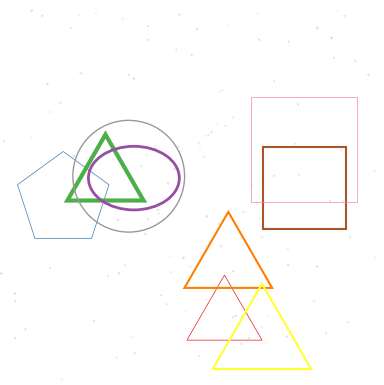[{"shape": "triangle", "thickness": 0.5, "radius": 0.56, "center": [0.583, 0.173]}, {"shape": "pentagon", "thickness": 0.5, "radius": 0.62, "center": [0.164, 0.481]}, {"shape": "triangle", "thickness": 3, "radius": 0.57, "center": [0.274, 0.536]}, {"shape": "oval", "thickness": 2, "radius": 0.59, "center": [0.348, 0.537]}, {"shape": "triangle", "thickness": 1.5, "radius": 0.66, "center": [0.593, 0.318]}, {"shape": "triangle", "thickness": 1.5, "radius": 0.74, "center": [0.681, 0.115]}, {"shape": "square", "thickness": 1.5, "radius": 0.54, "center": [0.791, 0.512]}, {"shape": "square", "thickness": 0.5, "radius": 0.69, "center": [0.79, 0.612]}, {"shape": "circle", "thickness": 1, "radius": 0.73, "center": [0.334, 0.542]}]